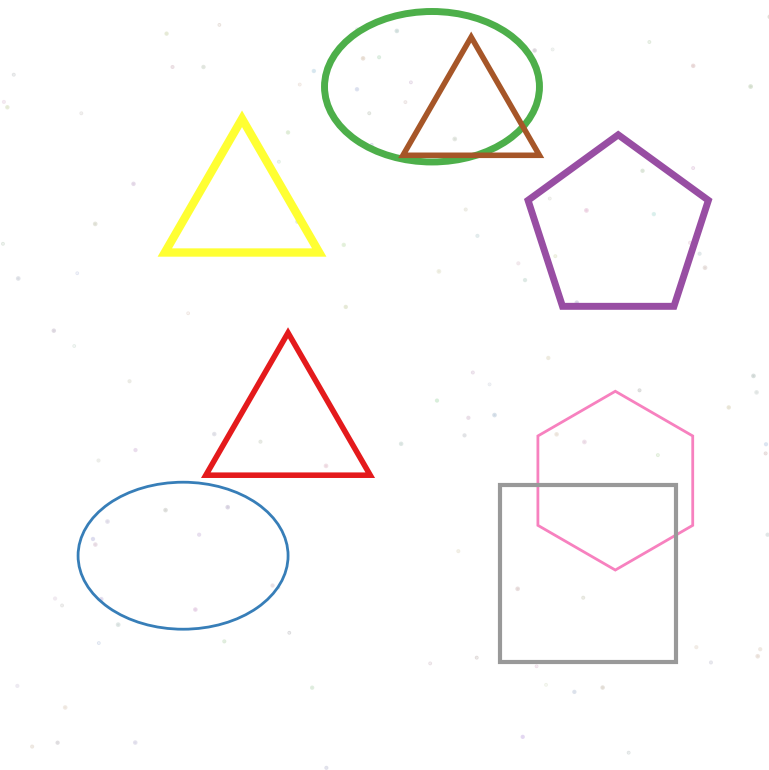[{"shape": "triangle", "thickness": 2, "radius": 0.62, "center": [0.374, 0.444]}, {"shape": "oval", "thickness": 1, "radius": 0.68, "center": [0.238, 0.278]}, {"shape": "oval", "thickness": 2.5, "radius": 0.7, "center": [0.561, 0.887]}, {"shape": "pentagon", "thickness": 2.5, "radius": 0.62, "center": [0.803, 0.702]}, {"shape": "triangle", "thickness": 3, "radius": 0.58, "center": [0.314, 0.73]}, {"shape": "triangle", "thickness": 2, "radius": 0.51, "center": [0.612, 0.849]}, {"shape": "hexagon", "thickness": 1, "radius": 0.58, "center": [0.799, 0.376]}, {"shape": "square", "thickness": 1.5, "radius": 0.57, "center": [0.763, 0.255]}]